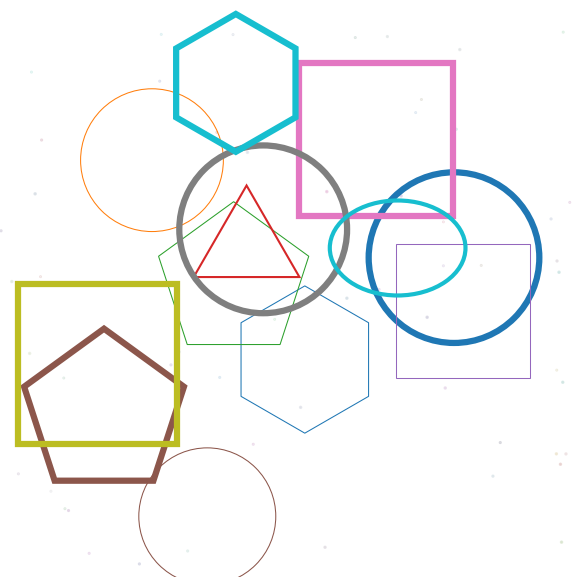[{"shape": "circle", "thickness": 3, "radius": 0.74, "center": [0.786, 0.553]}, {"shape": "hexagon", "thickness": 0.5, "radius": 0.64, "center": [0.528, 0.377]}, {"shape": "circle", "thickness": 0.5, "radius": 0.62, "center": [0.263, 0.722]}, {"shape": "pentagon", "thickness": 0.5, "radius": 0.68, "center": [0.405, 0.513]}, {"shape": "triangle", "thickness": 1, "radius": 0.53, "center": [0.427, 0.572]}, {"shape": "square", "thickness": 0.5, "radius": 0.58, "center": [0.802, 0.461]}, {"shape": "circle", "thickness": 0.5, "radius": 0.59, "center": [0.359, 0.105]}, {"shape": "pentagon", "thickness": 3, "radius": 0.73, "center": [0.18, 0.284]}, {"shape": "square", "thickness": 3, "radius": 0.66, "center": [0.651, 0.758]}, {"shape": "circle", "thickness": 3, "radius": 0.73, "center": [0.456, 0.602]}, {"shape": "square", "thickness": 3, "radius": 0.69, "center": [0.168, 0.369]}, {"shape": "oval", "thickness": 2, "radius": 0.59, "center": [0.689, 0.57]}, {"shape": "hexagon", "thickness": 3, "radius": 0.6, "center": [0.408, 0.856]}]